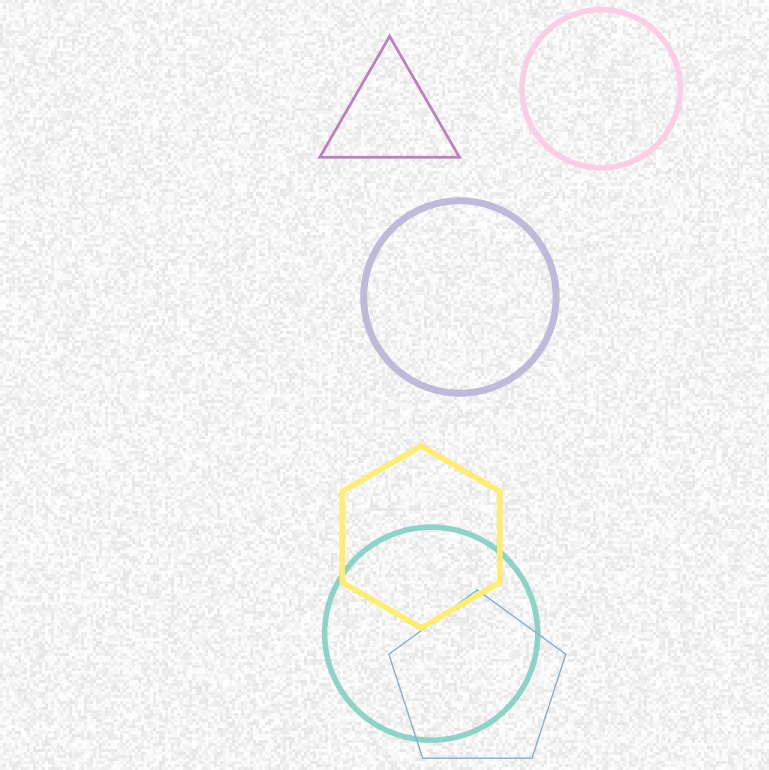[{"shape": "circle", "thickness": 2, "radius": 0.69, "center": [0.56, 0.177]}, {"shape": "circle", "thickness": 2.5, "radius": 0.62, "center": [0.597, 0.614]}, {"shape": "pentagon", "thickness": 0.5, "radius": 0.6, "center": [0.62, 0.113]}, {"shape": "circle", "thickness": 2, "radius": 0.51, "center": [0.781, 0.885]}, {"shape": "triangle", "thickness": 1, "radius": 0.52, "center": [0.506, 0.848]}, {"shape": "hexagon", "thickness": 2, "radius": 0.59, "center": [0.547, 0.303]}]